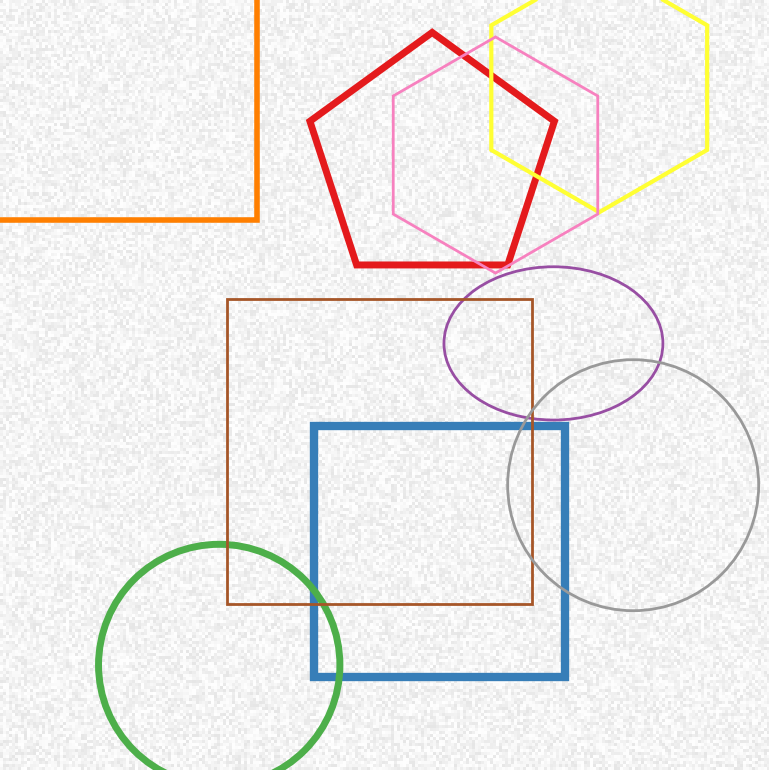[{"shape": "pentagon", "thickness": 2.5, "radius": 0.83, "center": [0.561, 0.791]}, {"shape": "square", "thickness": 3, "radius": 0.82, "center": [0.571, 0.284]}, {"shape": "circle", "thickness": 2.5, "radius": 0.78, "center": [0.285, 0.136]}, {"shape": "oval", "thickness": 1, "radius": 0.71, "center": [0.719, 0.554]}, {"shape": "square", "thickness": 2, "radius": 0.93, "center": [0.148, 0.899]}, {"shape": "hexagon", "thickness": 1.5, "radius": 0.81, "center": [0.778, 0.886]}, {"shape": "square", "thickness": 1, "radius": 0.99, "center": [0.493, 0.414]}, {"shape": "hexagon", "thickness": 1, "radius": 0.77, "center": [0.644, 0.799]}, {"shape": "circle", "thickness": 1, "radius": 0.81, "center": [0.822, 0.37]}]